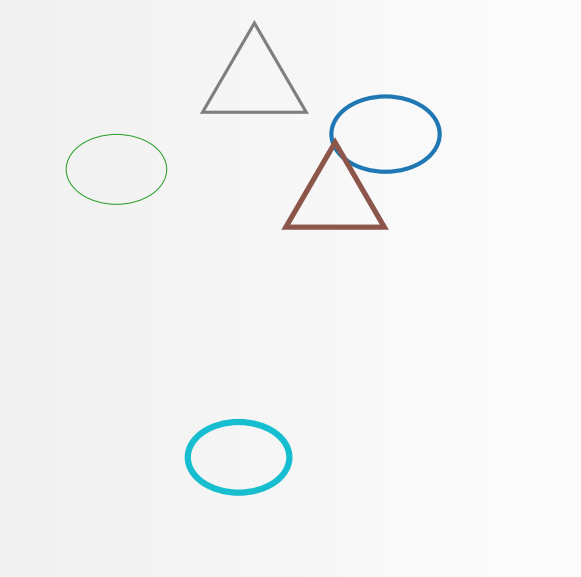[{"shape": "oval", "thickness": 2, "radius": 0.47, "center": [0.663, 0.767]}, {"shape": "oval", "thickness": 0.5, "radius": 0.43, "center": [0.2, 0.706]}, {"shape": "triangle", "thickness": 2.5, "radius": 0.49, "center": [0.576, 0.655]}, {"shape": "triangle", "thickness": 1.5, "radius": 0.52, "center": [0.438, 0.856]}, {"shape": "oval", "thickness": 3, "radius": 0.44, "center": [0.41, 0.207]}]